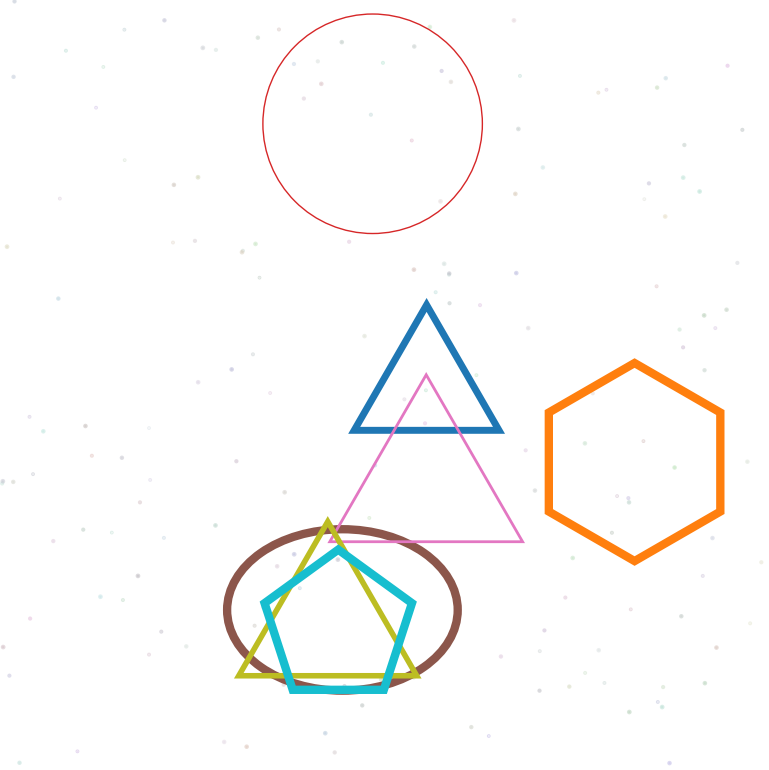[{"shape": "triangle", "thickness": 2.5, "radius": 0.54, "center": [0.554, 0.495]}, {"shape": "hexagon", "thickness": 3, "radius": 0.64, "center": [0.824, 0.4]}, {"shape": "circle", "thickness": 0.5, "radius": 0.71, "center": [0.484, 0.839]}, {"shape": "oval", "thickness": 3, "radius": 0.75, "center": [0.445, 0.208]}, {"shape": "triangle", "thickness": 1, "radius": 0.72, "center": [0.554, 0.369]}, {"shape": "triangle", "thickness": 2, "radius": 0.67, "center": [0.426, 0.189]}, {"shape": "pentagon", "thickness": 3, "radius": 0.5, "center": [0.439, 0.186]}]